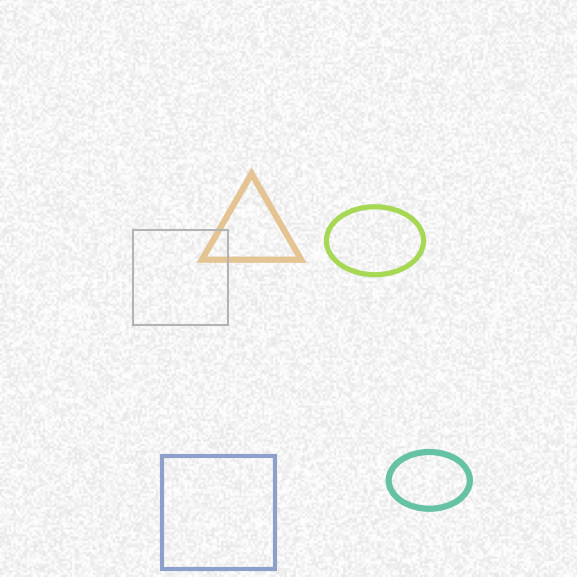[{"shape": "oval", "thickness": 3, "radius": 0.35, "center": [0.743, 0.167]}, {"shape": "square", "thickness": 2, "radius": 0.49, "center": [0.378, 0.111]}, {"shape": "oval", "thickness": 2.5, "radius": 0.42, "center": [0.649, 0.582]}, {"shape": "triangle", "thickness": 3, "radius": 0.5, "center": [0.436, 0.599]}, {"shape": "square", "thickness": 1, "radius": 0.41, "center": [0.313, 0.519]}]